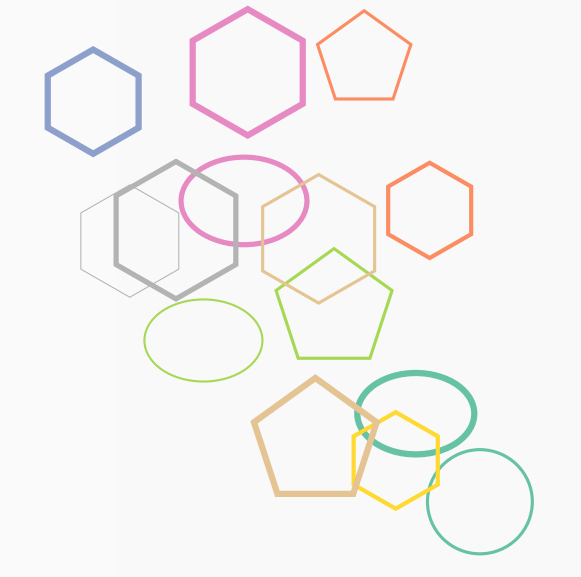[{"shape": "oval", "thickness": 3, "radius": 0.5, "center": [0.715, 0.283]}, {"shape": "circle", "thickness": 1.5, "radius": 0.45, "center": [0.826, 0.13]}, {"shape": "hexagon", "thickness": 2, "radius": 0.41, "center": [0.739, 0.635]}, {"shape": "pentagon", "thickness": 1.5, "radius": 0.42, "center": [0.627, 0.896]}, {"shape": "hexagon", "thickness": 3, "radius": 0.45, "center": [0.16, 0.823]}, {"shape": "oval", "thickness": 2.5, "radius": 0.54, "center": [0.42, 0.651]}, {"shape": "hexagon", "thickness": 3, "radius": 0.55, "center": [0.426, 0.874]}, {"shape": "pentagon", "thickness": 1.5, "radius": 0.52, "center": [0.575, 0.464]}, {"shape": "oval", "thickness": 1, "radius": 0.51, "center": [0.35, 0.41]}, {"shape": "hexagon", "thickness": 2, "radius": 0.42, "center": [0.681, 0.202]}, {"shape": "pentagon", "thickness": 3, "radius": 0.55, "center": [0.543, 0.234]}, {"shape": "hexagon", "thickness": 1.5, "radius": 0.56, "center": [0.548, 0.586]}, {"shape": "hexagon", "thickness": 0.5, "radius": 0.49, "center": [0.223, 0.582]}, {"shape": "hexagon", "thickness": 2.5, "radius": 0.59, "center": [0.303, 0.6]}]